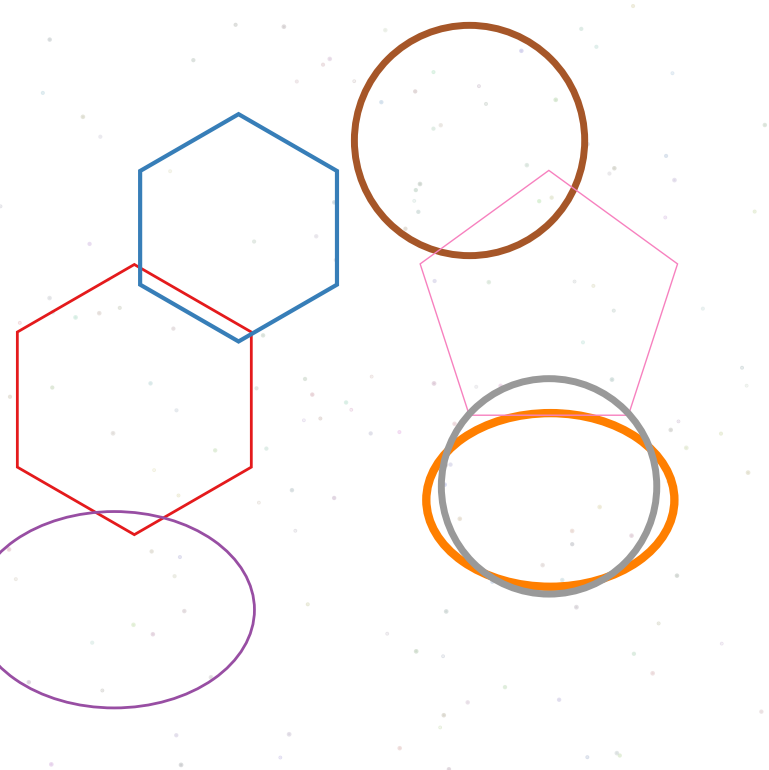[{"shape": "hexagon", "thickness": 1, "radius": 0.88, "center": [0.174, 0.481]}, {"shape": "hexagon", "thickness": 1.5, "radius": 0.74, "center": [0.31, 0.704]}, {"shape": "oval", "thickness": 1, "radius": 0.91, "center": [0.148, 0.208]}, {"shape": "oval", "thickness": 3, "radius": 0.81, "center": [0.715, 0.351]}, {"shape": "circle", "thickness": 2.5, "radius": 0.75, "center": [0.61, 0.818]}, {"shape": "pentagon", "thickness": 0.5, "radius": 0.88, "center": [0.713, 0.603]}, {"shape": "circle", "thickness": 2.5, "radius": 0.7, "center": [0.713, 0.368]}]